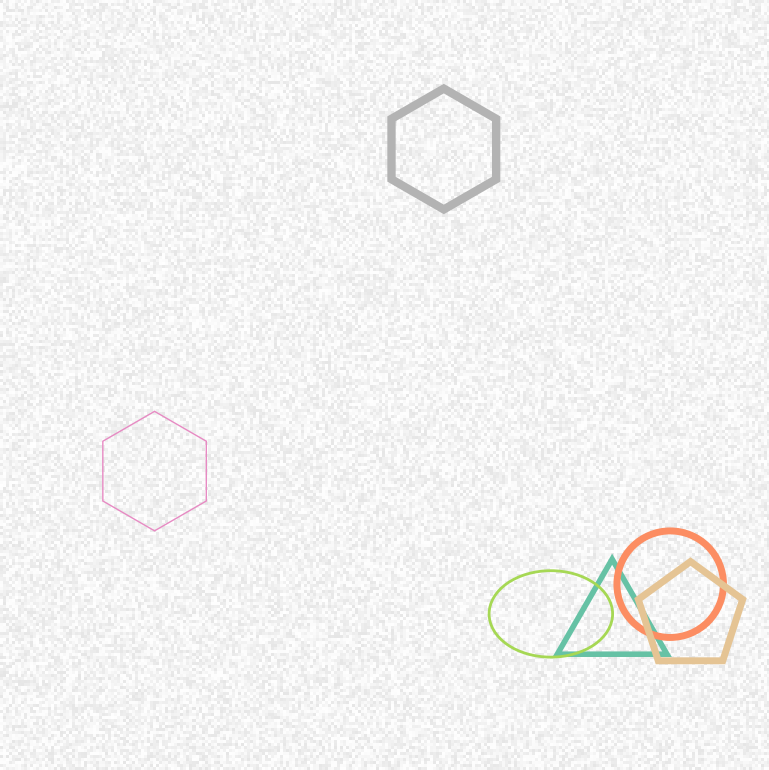[{"shape": "triangle", "thickness": 2, "radius": 0.41, "center": [0.795, 0.192]}, {"shape": "circle", "thickness": 2.5, "radius": 0.35, "center": [0.87, 0.241]}, {"shape": "hexagon", "thickness": 0.5, "radius": 0.39, "center": [0.201, 0.388]}, {"shape": "oval", "thickness": 1, "radius": 0.4, "center": [0.715, 0.203]}, {"shape": "pentagon", "thickness": 2.5, "radius": 0.36, "center": [0.897, 0.199]}, {"shape": "hexagon", "thickness": 3, "radius": 0.39, "center": [0.576, 0.806]}]